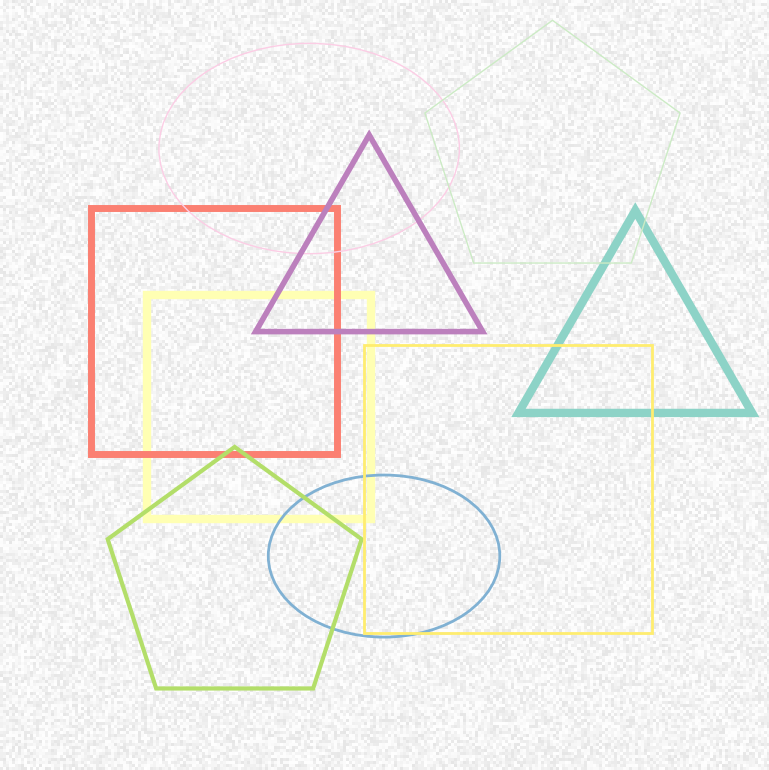[{"shape": "triangle", "thickness": 3, "radius": 0.88, "center": [0.825, 0.551]}, {"shape": "square", "thickness": 3, "radius": 0.73, "center": [0.336, 0.472]}, {"shape": "square", "thickness": 2.5, "radius": 0.8, "center": [0.278, 0.57]}, {"shape": "oval", "thickness": 1, "radius": 0.75, "center": [0.499, 0.278]}, {"shape": "pentagon", "thickness": 1.5, "radius": 0.87, "center": [0.305, 0.246]}, {"shape": "oval", "thickness": 0.5, "radius": 0.98, "center": [0.402, 0.807]}, {"shape": "triangle", "thickness": 2, "radius": 0.85, "center": [0.479, 0.654]}, {"shape": "pentagon", "thickness": 0.5, "radius": 0.87, "center": [0.718, 0.799]}, {"shape": "square", "thickness": 1, "radius": 0.94, "center": [0.659, 0.365]}]